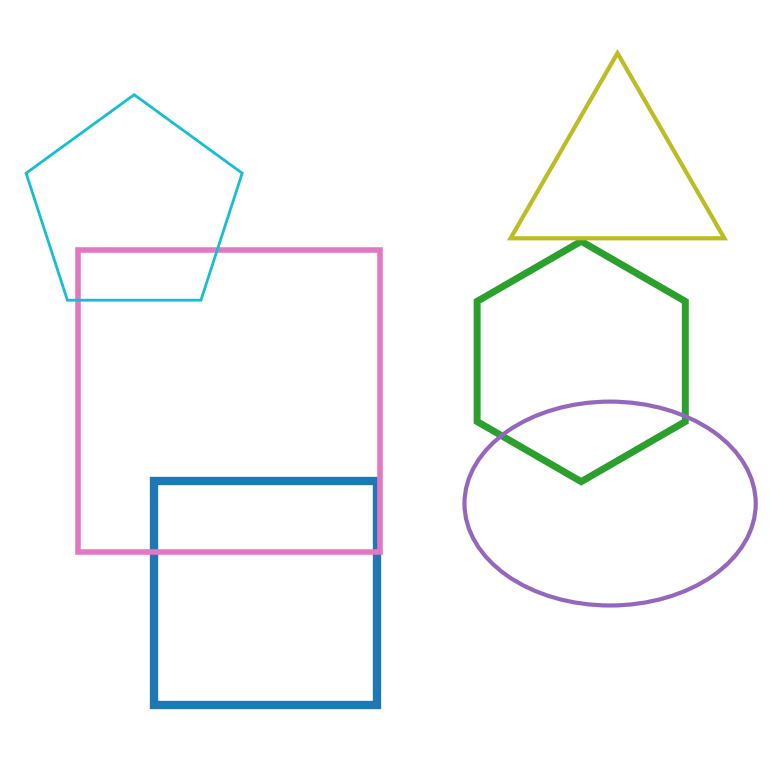[{"shape": "square", "thickness": 3, "radius": 0.73, "center": [0.345, 0.23]}, {"shape": "hexagon", "thickness": 2.5, "radius": 0.78, "center": [0.755, 0.531]}, {"shape": "oval", "thickness": 1.5, "radius": 0.95, "center": [0.792, 0.346]}, {"shape": "square", "thickness": 2, "radius": 0.98, "center": [0.298, 0.48]}, {"shape": "triangle", "thickness": 1.5, "radius": 0.8, "center": [0.802, 0.771]}, {"shape": "pentagon", "thickness": 1, "radius": 0.74, "center": [0.174, 0.729]}]